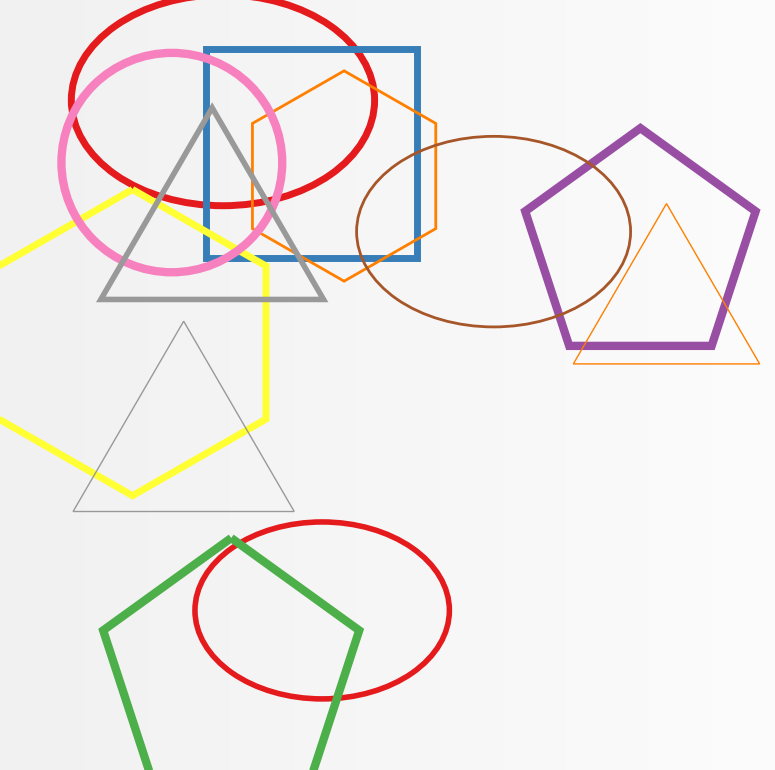[{"shape": "oval", "thickness": 2, "radius": 0.82, "center": [0.416, 0.207]}, {"shape": "oval", "thickness": 2.5, "radius": 0.98, "center": [0.288, 0.87]}, {"shape": "square", "thickness": 2.5, "radius": 0.68, "center": [0.402, 0.801]}, {"shape": "pentagon", "thickness": 3, "radius": 0.87, "center": [0.298, 0.128]}, {"shape": "pentagon", "thickness": 3, "radius": 0.78, "center": [0.826, 0.677]}, {"shape": "triangle", "thickness": 0.5, "radius": 0.69, "center": [0.86, 0.597]}, {"shape": "hexagon", "thickness": 1, "radius": 0.68, "center": [0.444, 0.771]}, {"shape": "hexagon", "thickness": 2.5, "radius": 0.99, "center": [0.171, 0.555]}, {"shape": "oval", "thickness": 1, "radius": 0.88, "center": [0.637, 0.699]}, {"shape": "circle", "thickness": 3, "radius": 0.71, "center": [0.222, 0.789]}, {"shape": "triangle", "thickness": 2, "radius": 0.83, "center": [0.274, 0.694]}, {"shape": "triangle", "thickness": 0.5, "radius": 0.82, "center": [0.237, 0.418]}]